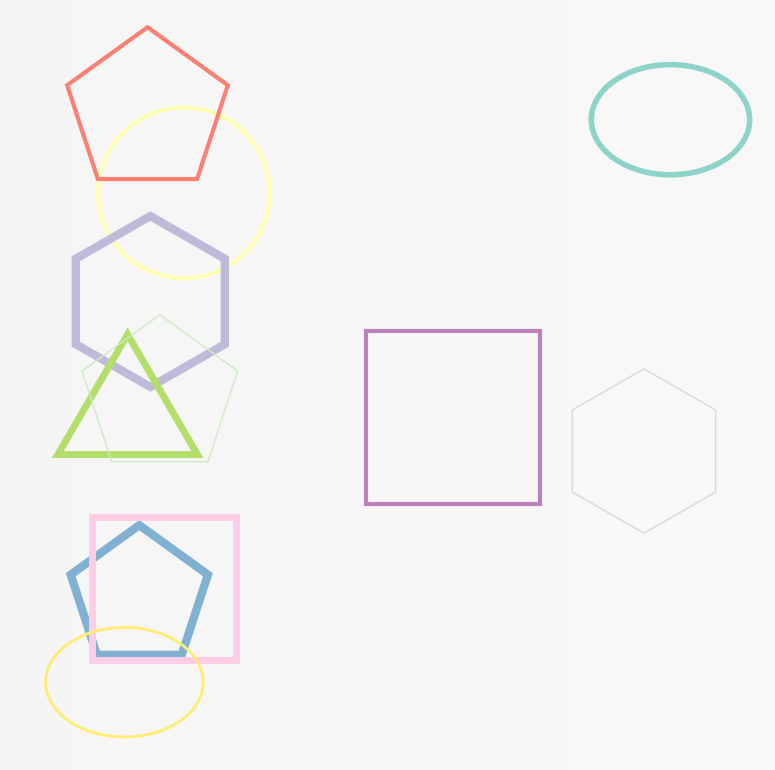[{"shape": "oval", "thickness": 2, "radius": 0.51, "center": [0.865, 0.845]}, {"shape": "circle", "thickness": 1.5, "radius": 0.55, "center": [0.237, 0.749]}, {"shape": "hexagon", "thickness": 3, "radius": 0.55, "center": [0.194, 0.608]}, {"shape": "pentagon", "thickness": 1.5, "radius": 0.54, "center": [0.19, 0.856]}, {"shape": "pentagon", "thickness": 3, "radius": 0.47, "center": [0.18, 0.225]}, {"shape": "triangle", "thickness": 2.5, "radius": 0.52, "center": [0.165, 0.462]}, {"shape": "square", "thickness": 2.5, "radius": 0.46, "center": [0.211, 0.235]}, {"shape": "hexagon", "thickness": 0.5, "radius": 0.53, "center": [0.831, 0.414]}, {"shape": "square", "thickness": 1.5, "radius": 0.56, "center": [0.584, 0.458]}, {"shape": "pentagon", "thickness": 0.5, "radius": 0.53, "center": [0.206, 0.486]}, {"shape": "oval", "thickness": 1, "radius": 0.51, "center": [0.161, 0.114]}]